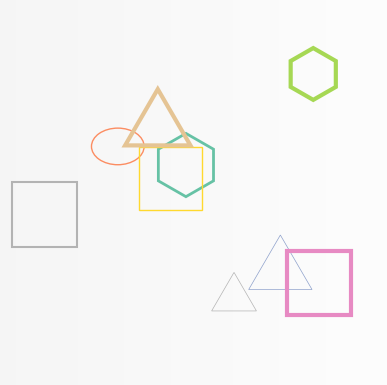[{"shape": "hexagon", "thickness": 2, "radius": 0.41, "center": [0.48, 0.571]}, {"shape": "oval", "thickness": 1, "radius": 0.34, "center": [0.304, 0.62]}, {"shape": "triangle", "thickness": 0.5, "radius": 0.47, "center": [0.723, 0.295]}, {"shape": "square", "thickness": 3, "radius": 0.42, "center": [0.823, 0.264]}, {"shape": "hexagon", "thickness": 3, "radius": 0.34, "center": [0.808, 0.808]}, {"shape": "square", "thickness": 1, "radius": 0.41, "center": [0.44, 0.535]}, {"shape": "triangle", "thickness": 3, "radius": 0.49, "center": [0.407, 0.671]}, {"shape": "square", "thickness": 1.5, "radius": 0.42, "center": [0.115, 0.443]}, {"shape": "triangle", "thickness": 0.5, "radius": 0.33, "center": [0.604, 0.226]}]